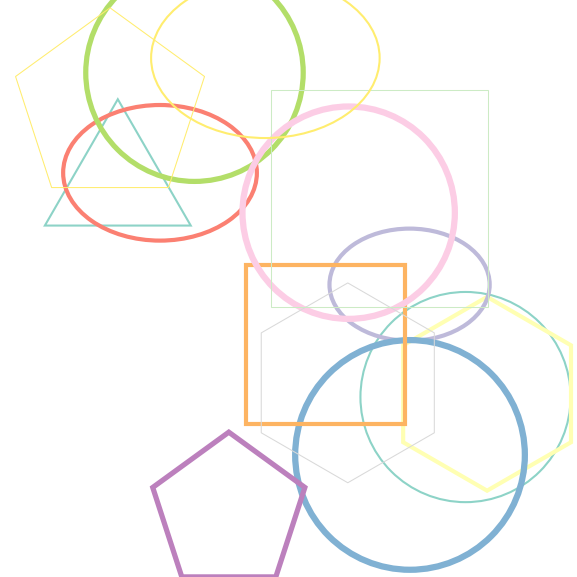[{"shape": "circle", "thickness": 1, "radius": 0.91, "center": [0.806, 0.312]}, {"shape": "triangle", "thickness": 1, "radius": 0.73, "center": [0.204, 0.681]}, {"shape": "hexagon", "thickness": 2, "radius": 0.84, "center": [0.843, 0.317]}, {"shape": "oval", "thickness": 2, "radius": 0.69, "center": [0.709, 0.506]}, {"shape": "oval", "thickness": 2, "radius": 0.84, "center": [0.277, 0.7]}, {"shape": "circle", "thickness": 3, "radius": 0.99, "center": [0.71, 0.211]}, {"shape": "square", "thickness": 2, "radius": 0.69, "center": [0.563, 0.402]}, {"shape": "circle", "thickness": 2.5, "radius": 0.94, "center": [0.337, 0.873]}, {"shape": "circle", "thickness": 3, "radius": 0.92, "center": [0.604, 0.631]}, {"shape": "hexagon", "thickness": 0.5, "radius": 0.87, "center": [0.602, 0.336]}, {"shape": "pentagon", "thickness": 2.5, "radius": 0.69, "center": [0.396, 0.112]}, {"shape": "square", "thickness": 0.5, "radius": 0.94, "center": [0.657, 0.656]}, {"shape": "oval", "thickness": 1, "radius": 0.99, "center": [0.46, 0.899]}, {"shape": "pentagon", "thickness": 0.5, "radius": 0.86, "center": [0.191, 0.814]}]